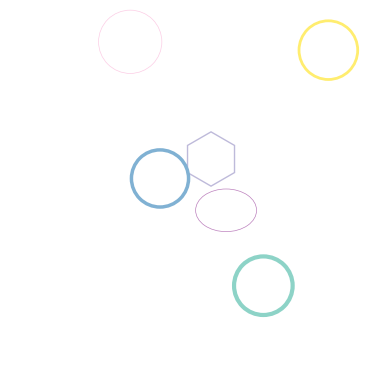[{"shape": "circle", "thickness": 3, "radius": 0.38, "center": [0.684, 0.258]}, {"shape": "hexagon", "thickness": 1, "radius": 0.35, "center": [0.548, 0.587]}, {"shape": "circle", "thickness": 2.5, "radius": 0.37, "center": [0.416, 0.536]}, {"shape": "circle", "thickness": 0.5, "radius": 0.41, "center": [0.338, 0.891]}, {"shape": "oval", "thickness": 0.5, "radius": 0.4, "center": [0.587, 0.454]}, {"shape": "circle", "thickness": 2, "radius": 0.38, "center": [0.853, 0.87]}]